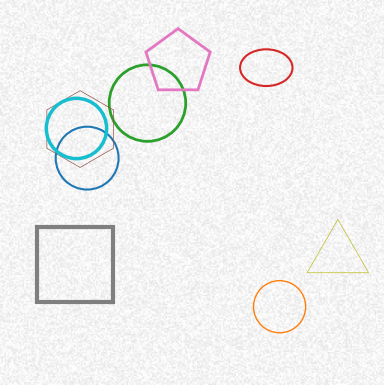[{"shape": "circle", "thickness": 1.5, "radius": 0.41, "center": [0.226, 0.589]}, {"shape": "circle", "thickness": 1, "radius": 0.34, "center": [0.726, 0.203]}, {"shape": "circle", "thickness": 2, "radius": 0.5, "center": [0.383, 0.732]}, {"shape": "oval", "thickness": 1.5, "radius": 0.34, "center": [0.692, 0.824]}, {"shape": "hexagon", "thickness": 0.5, "radius": 0.5, "center": [0.208, 0.665]}, {"shape": "pentagon", "thickness": 2, "radius": 0.44, "center": [0.463, 0.838]}, {"shape": "square", "thickness": 3, "radius": 0.49, "center": [0.195, 0.313]}, {"shape": "triangle", "thickness": 0.5, "radius": 0.46, "center": [0.878, 0.338]}, {"shape": "circle", "thickness": 2.5, "radius": 0.39, "center": [0.199, 0.666]}]